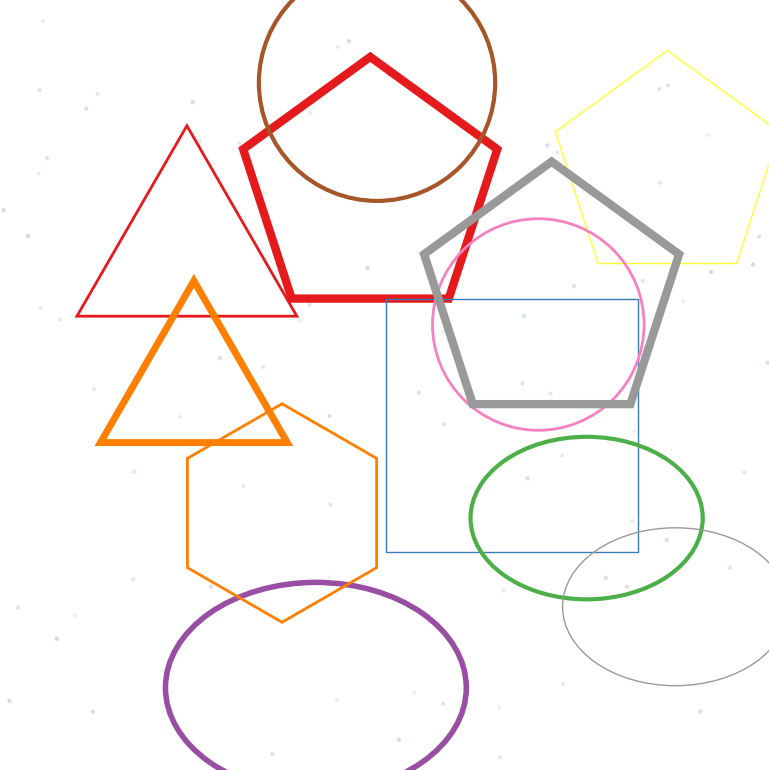[{"shape": "pentagon", "thickness": 3, "radius": 0.87, "center": [0.481, 0.753]}, {"shape": "triangle", "thickness": 1, "radius": 0.82, "center": [0.243, 0.672]}, {"shape": "square", "thickness": 0.5, "radius": 0.82, "center": [0.665, 0.447]}, {"shape": "oval", "thickness": 1.5, "radius": 0.75, "center": [0.762, 0.327]}, {"shape": "oval", "thickness": 2, "radius": 0.98, "center": [0.41, 0.107]}, {"shape": "hexagon", "thickness": 1, "radius": 0.71, "center": [0.366, 0.334]}, {"shape": "triangle", "thickness": 2.5, "radius": 0.7, "center": [0.252, 0.495]}, {"shape": "pentagon", "thickness": 0.5, "radius": 0.76, "center": [0.867, 0.781]}, {"shape": "circle", "thickness": 1.5, "radius": 0.77, "center": [0.49, 0.893]}, {"shape": "circle", "thickness": 1, "radius": 0.69, "center": [0.699, 0.579]}, {"shape": "oval", "thickness": 0.5, "radius": 0.73, "center": [0.877, 0.212]}, {"shape": "pentagon", "thickness": 3, "radius": 0.87, "center": [0.716, 0.616]}]